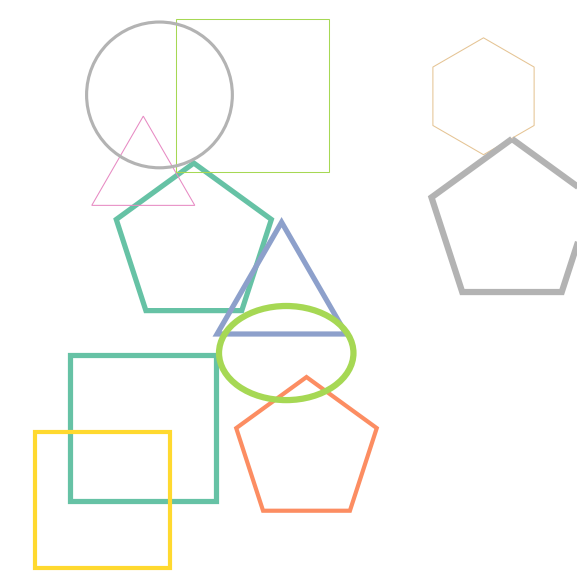[{"shape": "pentagon", "thickness": 2.5, "radius": 0.71, "center": [0.336, 0.576]}, {"shape": "square", "thickness": 2.5, "radius": 0.63, "center": [0.247, 0.258]}, {"shape": "pentagon", "thickness": 2, "radius": 0.64, "center": [0.531, 0.218]}, {"shape": "triangle", "thickness": 2.5, "radius": 0.65, "center": [0.488, 0.485]}, {"shape": "triangle", "thickness": 0.5, "radius": 0.51, "center": [0.248, 0.695]}, {"shape": "square", "thickness": 0.5, "radius": 0.66, "center": [0.437, 0.834]}, {"shape": "oval", "thickness": 3, "radius": 0.58, "center": [0.496, 0.388]}, {"shape": "square", "thickness": 2, "radius": 0.59, "center": [0.177, 0.133]}, {"shape": "hexagon", "thickness": 0.5, "radius": 0.51, "center": [0.837, 0.832]}, {"shape": "circle", "thickness": 1.5, "radius": 0.63, "center": [0.276, 0.835]}, {"shape": "pentagon", "thickness": 3, "radius": 0.73, "center": [0.887, 0.612]}]